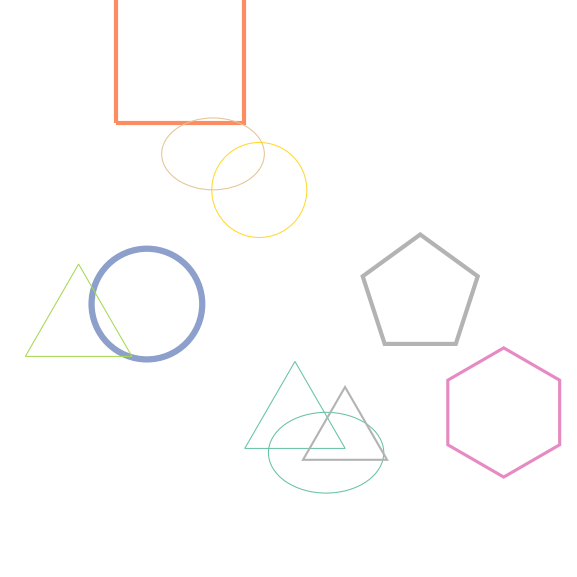[{"shape": "oval", "thickness": 0.5, "radius": 0.5, "center": [0.565, 0.215]}, {"shape": "triangle", "thickness": 0.5, "radius": 0.5, "center": [0.511, 0.273]}, {"shape": "square", "thickness": 2, "radius": 0.55, "center": [0.312, 0.897]}, {"shape": "circle", "thickness": 3, "radius": 0.48, "center": [0.254, 0.473]}, {"shape": "hexagon", "thickness": 1.5, "radius": 0.56, "center": [0.872, 0.285]}, {"shape": "triangle", "thickness": 0.5, "radius": 0.53, "center": [0.136, 0.435]}, {"shape": "circle", "thickness": 0.5, "radius": 0.41, "center": [0.449, 0.67]}, {"shape": "oval", "thickness": 0.5, "radius": 0.44, "center": [0.369, 0.733]}, {"shape": "pentagon", "thickness": 2, "radius": 0.52, "center": [0.728, 0.488]}, {"shape": "triangle", "thickness": 1, "radius": 0.42, "center": [0.597, 0.245]}]